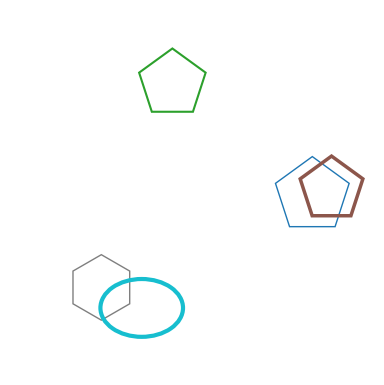[{"shape": "pentagon", "thickness": 1, "radius": 0.5, "center": [0.811, 0.493]}, {"shape": "pentagon", "thickness": 1.5, "radius": 0.45, "center": [0.448, 0.783]}, {"shape": "pentagon", "thickness": 2.5, "radius": 0.43, "center": [0.861, 0.509]}, {"shape": "hexagon", "thickness": 1, "radius": 0.43, "center": [0.263, 0.253]}, {"shape": "oval", "thickness": 3, "radius": 0.54, "center": [0.368, 0.2]}]